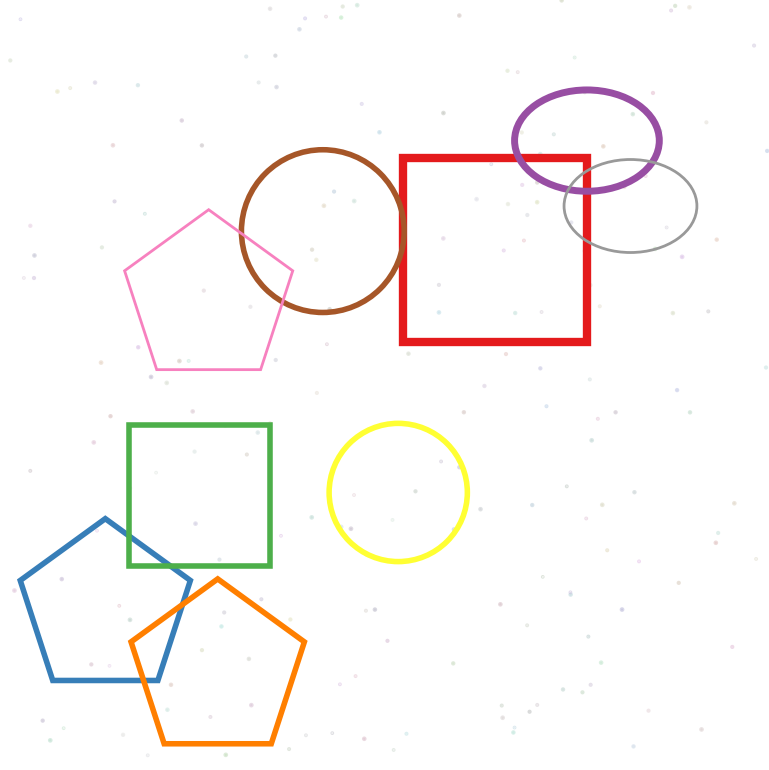[{"shape": "square", "thickness": 3, "radius": 0.6, "center": [0.643, 0.675]}, {"shape": "pentagon", "thickness": 2, "radius": 0.58, "center": [0.137, 0.21]}, {"shape": "square", "thickness": 2, "radius": 0.46, "center": [0.259, 0.356]}, {"shape": "oval", "thickness": 2.5, "radius": 0.47, "center": [0.762, 0.817]}, {"shape": "pentagon", "thickness": 2, "radius": 0.59, "center": [0.283, 0.13]}, {"shape": "circle", "thickness": 2, "radius": 0.45, "center": [0.517, 0.36]}, {"shape": "circle", "thickness": 2, "radius": 0.53, "center": [0.419, 0.7]}, {"shape": "pentagon", "thickness": 1, "radius": 0.57, "center": [0.271, 0.613]}, {"shape": "oval", "thickness": 1, "radius": 0.43, "center": [0.819, 0.732]}]